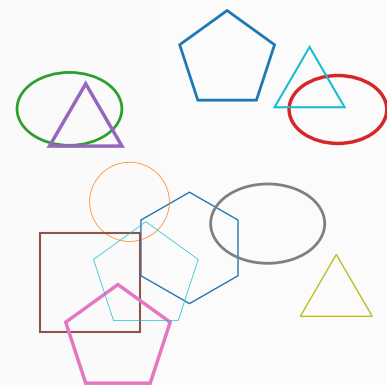[{"shape": "pentagon", "thickness": 2, "radius": 0.64, "center": [0.586, 0.844]}, {"shape": "hexagon", "thickness": 1, "radius": 0.72, "center": [0.489, 0.356]}, {"shape": "circle", "thickness": 0.5, "radius": 0.51, "center": [0.334, 0.476]}, {"shape": "oval", "thickness": 2, "radius": 0.68, "center": [0.179, 0.717]}, {"shape": "oval", "thickness": 2.5, "radius": 0.63, "center": [0.872, 0.716]}, {"shape": "triangle", "thickness": 2.5, "radius": 0.54, "center": [0.221, 0.675]}, {"shape": "square", "thickness": 1.5, "radius": 0.65, "center": [0.232, 0.266]}, {"shape": "pentagon", "thickness": 2.5, "radius": 0.71, "center": [0.304, 0.119]}, {"shape": "oval", "thickness": 2, "radius": 0.74, "center": [0.691, 0.419]}, {"shape": "triangle", "thickness": 1, "radius": 0.54, "center": [0.868, 0.232]}, {"shape": "triangle", "thickness": 1.5, "radius": 0.52, "center": [0.799, 0.774]}, {"shape": "pentagon", "thickness": 0.5, "radius": 0.71, "center": [0.376, 0.282]}]